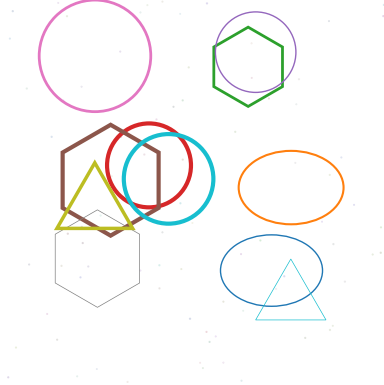[{"shape": "oval", "thickness": 1, "radius": 0.66, "center": [0.705, 0.297]}, {"shape": "oval", "thickness": 1.5, "radius": 0.68, "center": [0.756, 0.513]}, {"shape": "hexagon", "thickness": 2, "radius": 0.51, "center": [0.645, 0.826]}, {"shape": "circle", "thickness": 3, "radius": 0.54, "center": [0.387, 0.57]}, {"shape": "circle", "thickness": 1, "radius": 0.52, "center": [0.664, 0.865]}, {"shape": "hexagon", "thickness": 3, "radius": 0.72, "center": [0.287, 0.532]}, {"shape": "circle", "thickness": 2, "radius": 0.72, "center": [0.247, 0.855]}, {"shape": "hexagon", "thickness": 0.5, "radius": 0.63, "center": [0.253, 0.328]}, {"shape": "triangle", "thickness": 2.5, "radius": 0.57, "center": [0.246, 0.464]}, {"shape": "circle", "thickness": 3, "radius": 0.58, "center": [0.438, 0.535]}, {"shape": "triangle", "thickness": 0.5, "radius": 0.53, "center": [0.755, 0.222]}]